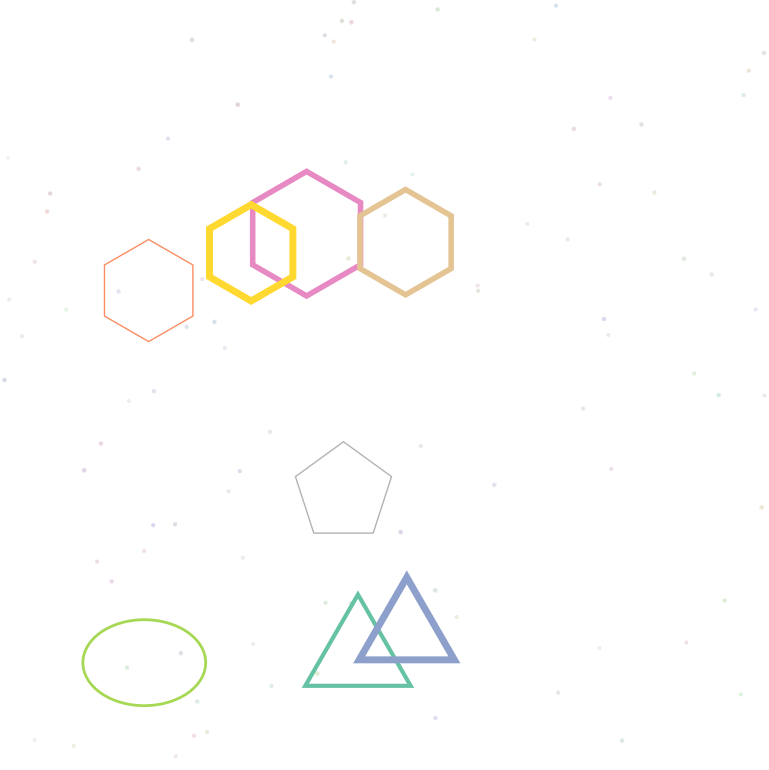[{"shape": "triangle", "thickness": 1.5, "radius": 0.4, "center": [0.465, 0.149]}, {"shape": "hexagon", "thickness": 0.5, "radius": 0.33, "center": [0.193, 0.623]}, {"shape": "triangle", "thickness": 2.5, "radius": 0.36, "center": [0.528, 0.179]}, {"shape": "hexagon", "thickness": 2, "radius": 0.4, "center": [0.398, 0.697]}, {"shape": "oval", "thickness": 1, "radius": 0.4, "center": [0.187, 0.139]}, {"shape": "hexagon", "thickness": 2.5, "radius": 0.31, "center": [0.326, 0.672]}, {"shape": "hexagon", "thickness": 2, "radius": 0.34, "center": [0.527, 0.685]}, {"shape": "pentagon", "thickness": 0.5, "radius": 0.33, "center": [0.446, 0.361]}]